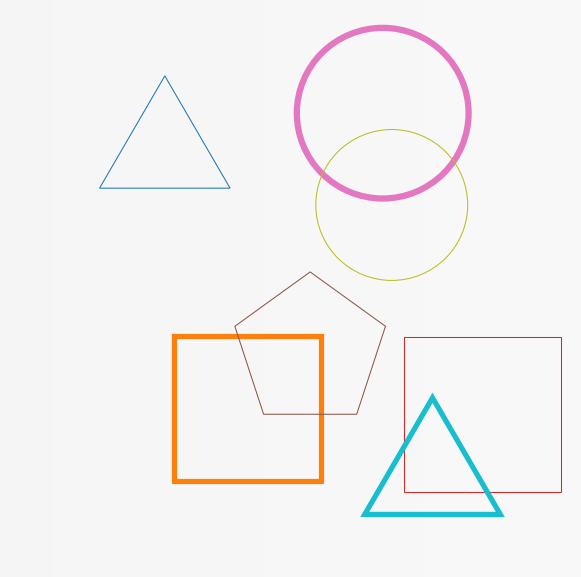[{"shape": "triangle", "thickness": 0.5, "radius": 0.65, "center": [0.284, 0.738]}, {"shape": "square", "thickness": 2.5, "radius": 0.63, "center": [0.426, 0.291]}, {"shape": "square", "thickness": 0.5, "radius": 0.67, "center": [0.831, 0.282]}, {"shape": "pentagon", "thickness": 0.5, "radius": 0.68, "center": [0.534, 0.392]}, {"shape": "circle", "thickness": 3, "radius": 0.74, "center": [0.658, 0.803]}, {"shape": "circle", "thickness": 0.5, "radius": 0.65, "center": [0.674, 0.644]}, {"shape": "triangle", "thickness": 2.5, "radius": 0.67, "center": [0.744, 0.176]}]